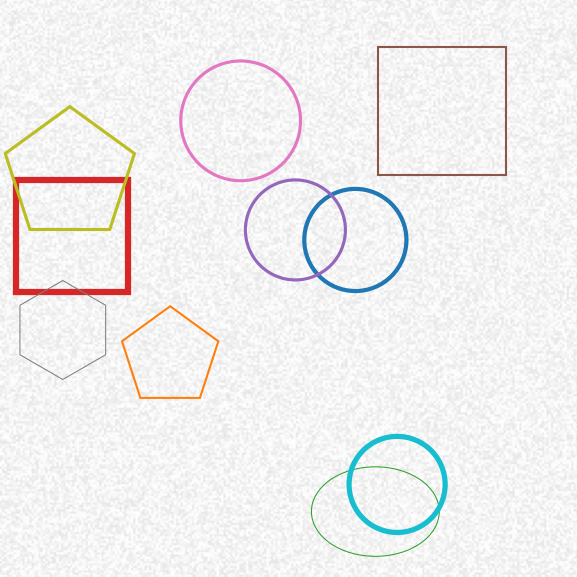[{"shape": "circle", "thickness": 2, "radius": 0.44, "center": [0.615, 0.584]}, {"shape": "pentagon", "thickness": 1, "radius": 0.44, "center": [0.295, 0.381]}, {"shape": "oval", "thickness": 0.5, "radius": 0.55, "center": [0.65, 0.113]}, {"shape": "square", "thickness": 3, "radius": 0.49, "center": [0.124, 0.59]}, {"shape": "circle", "thickness": 1.5, "radius": 0.43, "center": [0.512, 0.601]}, {"shape": "square", "thickness": 1, "radius": 0.55, "center": [0.766, 0.806]}, {"shape": "circle", "thickness": 1.5, "radius": 0.52, "center": [0.417, 0.79]}, {"shape": "hexagon", "thickness": 0.5, "radius": 0.43, "center": [0.109, 0.428]}, {"shape": "pentagon", "thickness": 1.5, "radius": 0.59, "center": [0.121, 0.697]}, {"shape": "circle", "thickness": 2.5, "radius": 0.42, "center": [0.688, 0.16]}]